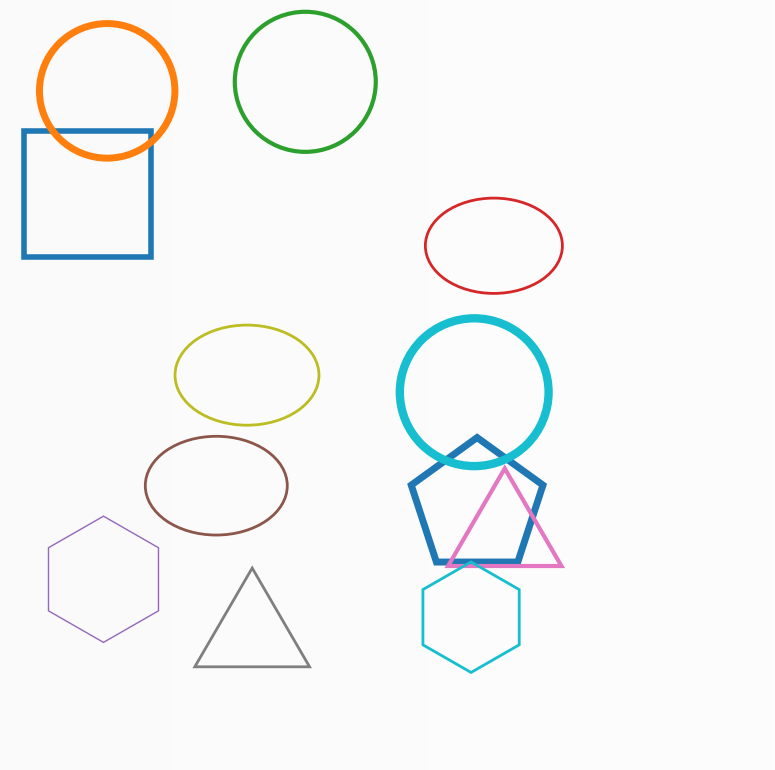[{"shape": "pentagon", "thickness": 2.5, "radius": 0.45, "center": [0.616, 0.342]}, {"shape": "square", "thickness": 2, "radius": 0.41, "center": [0.113, 0.748]}, {"shape": "circle", "thickness": 2.5, "radius": 0.44, "center": [0.138, 0.882]}, {"shape": "circle", "thickness": 1.5, "radius": 0.45, "center": [0.394, 0.894]}, {"shape": "oval", "thickness": 1, "radius": 0.44, "center": [0.637, 0.681]}, {"shape": "hexagon", "thickness": 0.5, "radius": 0.41, "center": [0.134, 0.248]}, {"shape": "oval", "thickness": 1, "radius": 0.46, "center": [0.279, 0.369]}, {"shape": "triangle", "thickness": 1.5, "radius": 0.42, "center": [0.651, 0.307]}, {"shape": "triangle", "thickness": 1, "radius": 0.43, "center": [0.325, 0.177]}, {"shape": "oval", "thickness": 1, "radius": 0.46, "center": [0.319, 0.513]}, {"shape": "hexagon", "thickness": 1, "radius": 0.36, "center": [0.608, 0.198]}, {"shape": "circle", "thickness": 3, "radius": 0.48, "center": [0.612, 0.491]}]